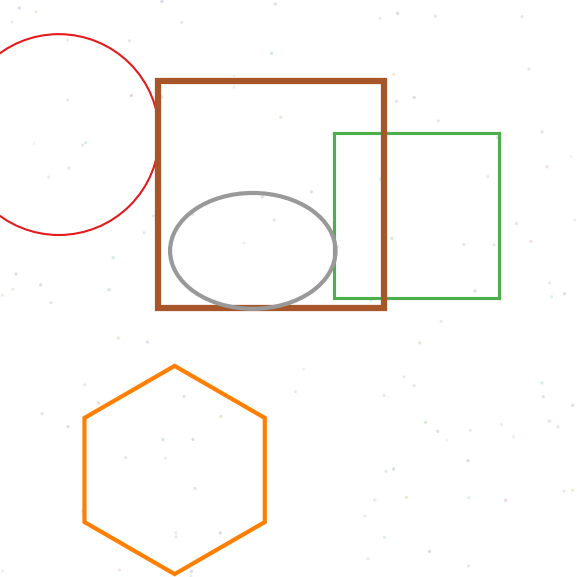[{"shape": "circle", "thickness": 1, "radius": 0.87, "center": [0.102, 0.766]}, {"shape": "square", "thickness": 1.5, "radius": 0.71, "center": [0.722, 0.626]}, {"shape": "hexagon", "thickness": 2, "radius": 0.9, "center": [0.302, 0.185]}, {"shape": "square", "thickness": 3, "radius": 0.98, "center": [0.469, 0.662]}, {"shape": "oval", "thickness": 2, "radius": 0.72, "center": [0.438, 0.565]}]